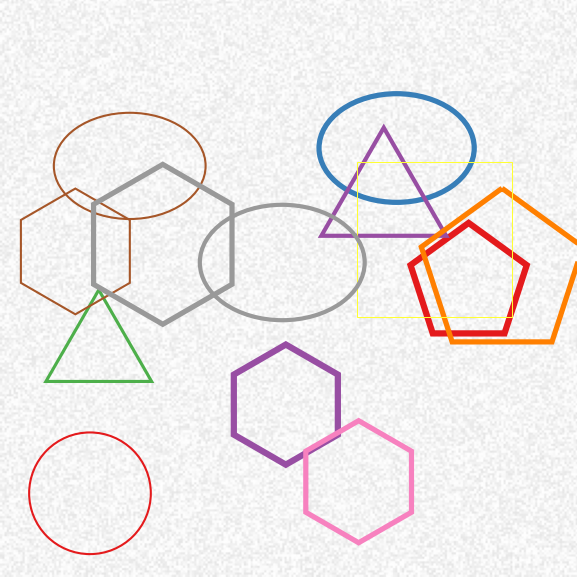[{"shape": "circle", "thickness": 1, "radius": 0.53, "center": [0.156, 0.145]}, {"shape": "pentagon", "thickness": 3, "radius": 0.53, "center": [0.811, 0.507]}, {"shape": "oval", "thickness": 2.5, "radius": 0.67, "center": [0.687, 0.743]}, {"shape": "triangle", "thickness": 1.5, "radius": 0.53, "center": [0.171, 0.391]}, {"shape": "hexagon", "thickness": 3, "radius": 0.52, "center": [0.495, 0.299]}, {"shape": "triangle", "thickness": 2, "radius": 0.62, "center": [0.665, 0.653]}, {"shape": "pentagon", "thickness": 2.5, "radius": 0.74, "center": [0.869, 0.526]}, {"shape": "square", "thickness": 0.5, "radius": 0.67, "center": [0.753, 0.584]}, {"shape": "hexagon", "thickness": 1, "radius": 0.54, "center": [0.13, 0.564]}, {"shape": "oval", "thickness": 1, "radius": 0.66, "center": [0.225, 0.712]}, {"shape": "hexagon", "thickness": 2.5, "radius": 0.53, "center": [0.621, 0.165]}, {"shape": "oval", "thickness": 2, "radius": 0.71, "center": [0.489, 0.545]}, {"shape": "hexagon", "thickness": 2.5, "radius": 0.69, "center": [0.282, 0.576]}]